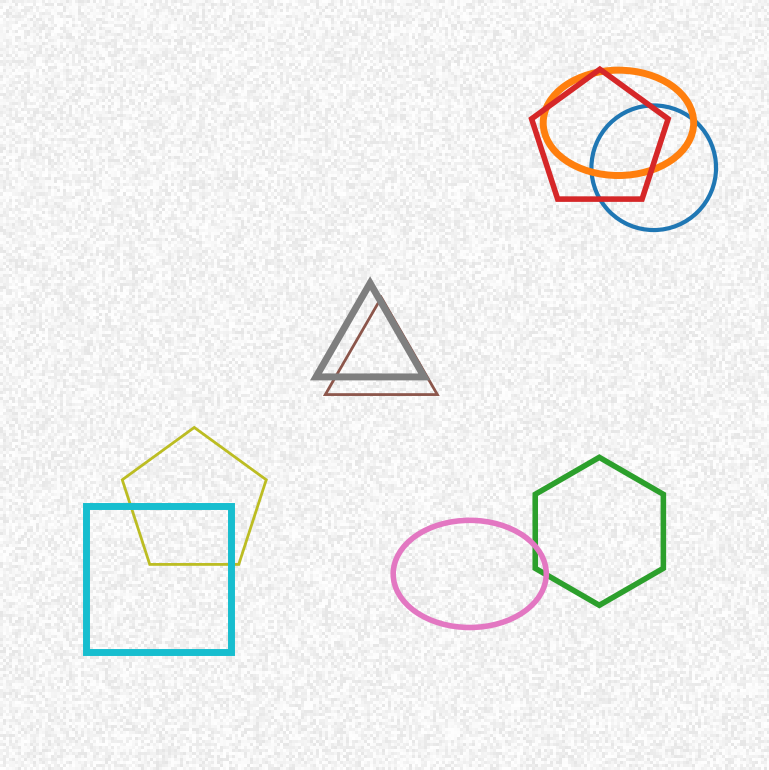[{"shape": "circle", "thickness": 1.5, "radius": 0.4, "center": [0.849, 0.782]}, {"shape": "oval", "thickness": 2.5, "radius": 0.49, "center": [0.803, 0.84]}, {"shape": "hexagon", "thickness": 2, "radius": 0.48, "center": [0.778, 0.31]}, {"shape": "pentagon", "thickness": 2, "radius": 0.47, "center": [0.779, 0.817]}, {"shape": "triangle", "thickness": 1, "radius": 0.42, "center": [0.495, 0.53]}, {"shape": "oval", "thickness": 2, "radius": 0.5, "center": [0.61, 0.255]}, {"shape": "triangle", "thickness": 2.5, "radius": 0.41, "center": [0.481, 0.551]}, {"shape": "pentagon", "thickness": 1, "radius": 0.49, "center": [0.252, 0.347]}, {"shape": "square", "thickness": 2.5, "radius": 0.47, "center": [0.206, 0.248]}]